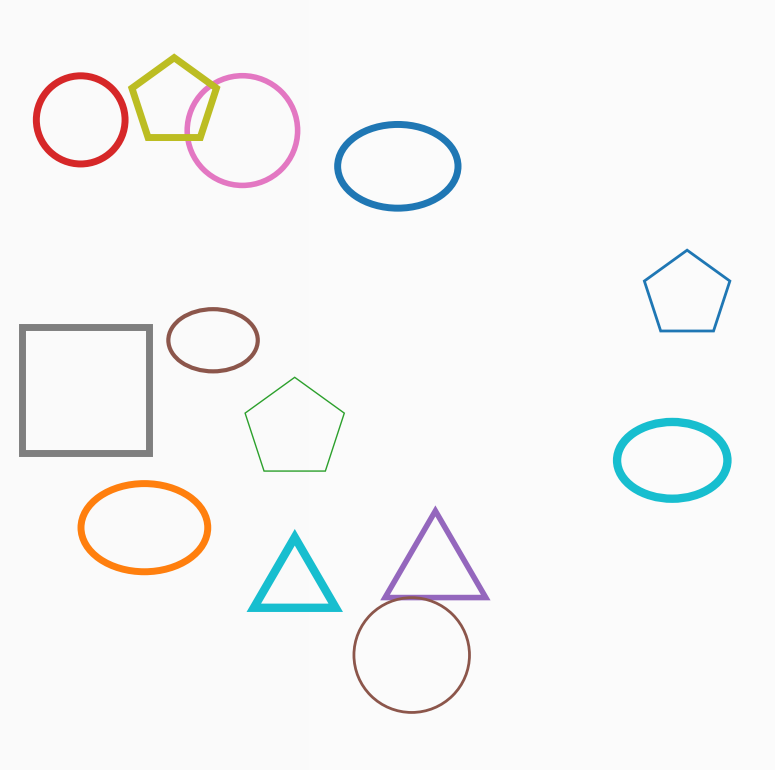[{"shape": "oval", "thickness": 2.5, "radius": 0.39, "center": [0.513, 0.784]}, {"shape": "pentagon", "thickness": 1, "radius": 0.29, "center": [0.887, 0.617]}, {"shape": "oval", "thickness": 2.5, "radius": 0.41, "center": [0.186, 0.315]}, {"shape": "pentagon", "thickness": 0.5, "radius": 0.34, "center": [0.38, 0.443]}, {"shape": "circle", "thickness": 2.5, "radius": 0.29, "center": [0.104, 0.844]}, {"shape": "triangle", "thickness": 2, "radius": 0.38, "center": [0.562, 0.261]}, {"shape": "circle", "thickness": 1, "radius": 0.37, "center": [0.531, 0.149]}, {"shape": "oval", "thickness": 1.5, "radius": 0.29, "center": [0.275, 0.558]}, {"shape": "circle", "thickness": 2, "radius": 0.36, "center": [0.313, 0.83]}, {"shape": "square", "thickness": 2.5, "radius": 0.41, "center": [0.11, 0.494]}, {"shape": "pentagon", "thickness": 2.5, "radius": 0.29, "center": [0.225, 0.868]}, {"shape": "triangle", "thickness": 3, "radius": 0.31, "center": [0.38, 0.241]}, {"shape": "oval", "thickness": 3, "radius": 0.36, "center": [0.867, 0.402]}]